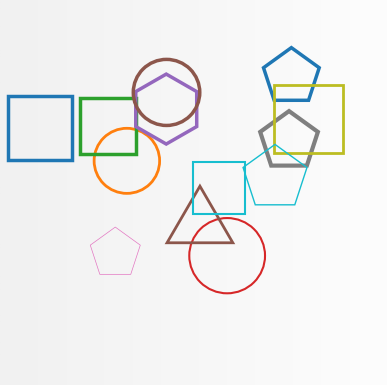[{"shape": "square", "thickness": 2.5, "radius": 0.42, "center": [0.103, 0.669]}, {"shape": "pentagon", "thickness": 2.5, "radius": 0.38, "center": [0.752, 0.801]}, {"shape": "circle", "thickness": 2, "radius": 0.42, "center": [0.327, 0.582]}, {"shape": "square", "thickness": 2.5, "radius": 0.36, "center": [0.279, 0.672]}, {"shape": "circle", "thickness": 1.5, "radius": 0.49, "center": [0.586, 0.336]}, {"shape": "hexagon", "thickness": 2.5, "radius": 0.45, "center": [0.429, 0.717]}, {"shape": "circle", "thickness": 2.5, "radius": 0.43, "center": [0.43, 0.76]}, {"shape": "triangle", "thickness": 2, "radius": 0.49, "center": [0.516, 0.418]}, {"shape": "pentagon", "thickness": 0.5, "radius": 0.34, "center": [0.298, 0.342]}, {"shape": "pentagon", "thickness": 3, "radius": 0.39, "center": [0.746, 0.633]}, {"shape": "square", "thickness": 2, "radius": 0.45, "center": [0.797, 0.691]}, {"shape": "pentagon", "thickness": 1, "radius": 0.43, "center": [0.71, 0.538]}, {"shape": "square", "thickness": 1.5, "radius": 0.33, "center": [0.565, 0.511]}]